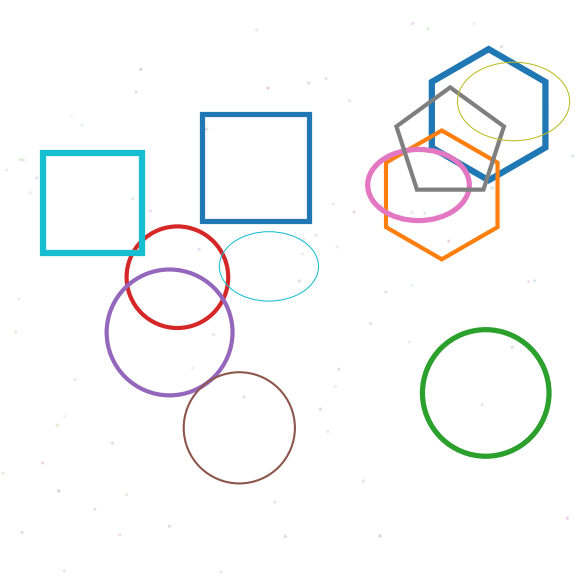[{"shape": "square", "thickness": 2.5, "radius": 0.46, "center": [0.443, 0.709]}, {"shape": "hexagon", "thickness": 3, "radius": 0.57, "center": [0.846, 0.801]}, {"shape": "hexagon", "thickness": 2, "radius": 0.56, "center": [0.765, 0.662]}, {"shape": "circle", "thickness": 2.5, "radius": 0.55, "center": [0.841, 0.319]}, {"shape": "circle", "thickness": 2, "radius": 0.44, "center": [0.307, 0.519]}, {"shape": "circle", "thickness": 2, "radius": 0.54, "center": [0.294, 0.423]}, {"shape": "circle", "thickness": 1, "radius": 0.48, "center": [0.414, 0.258]}, {"shape": "oval", "thickness": 2.5, "radius": 0.44, "center": [0.725, 0.679]}, {"shape": "pentagon", "thickness": 2, "radius": 0.49, "center": [0.78, 0.75]}, {"shape": "oval", "thickness": 0.5, "radius": 0.49, "center": [0.889, 0.823]}, {"shape": "square", "thickness": 3, "radius": 0.43, "center": [0.16, 0.648]}, {"shape": "oval", "thickness": 0.5, "radius": 0.43, "center": [0.466, 0.538]}]